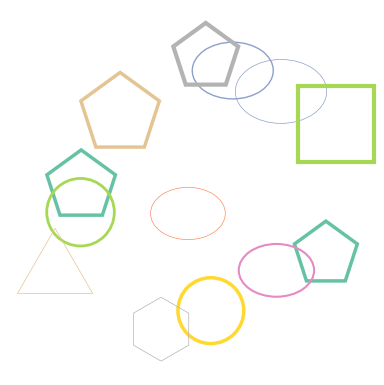[{"shape": "pentagon", "thickness": 2.5, "radius": 0.43, "center": [0.846, 0.34]}, {"shape": "pentagon", "thickness": 2.5, "radius": 0.47, "center": [0.211, 0.517]}, {"shape": "oval", "thickness": 0.5, "radius": 0.49, "center": [0.488, 0.446]}, {"shape": "oval", "thickness": 1, "radius": 0.53, "center": [0.605, 0.817]}, {"shape": "oval", "thickness": 0.5, "radius": 0.59, "center": [0.73, 0.763]}, {"shape": "oval", "thickness": 1.5, "radius": 0.49, "center": [0.718, 0.298]}, {"shape": "square", "thickness": 3, "radius": 0.49, "center": [0.873, 0.678]}, {"shape": "circle", "thickness": 2, "radius": 0.44, "center": [0.209, 0.449]}, {"shape": "circle", "thickness": 2.5, "radius": 0.43, "center": [0.548, 0.193]}, {"shape": "pentagon", "thickness": 2.5, "radius": 0.54, "center": [0.312, 0.705]}, {"shape": "triangle", "thickness": 0.5, "radius": 0.57, "center": [0.143, 0.294]}, {"shape": "pentagon", "thickness": 3, "radius": 0.44, "center": [0.534, 0.852]}, {"shape": "hexagon", "thickness": 0.5, "radius": 0.41, "center": [0.418, 0.145]}]